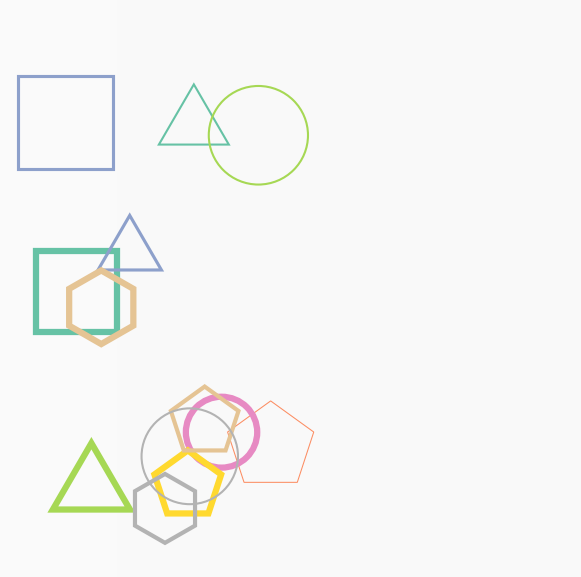[{"shape": "triangle", "thickness": 1, "radius": 0.35, "center": [0.334, 0.784]}, {"shape": "square", "thickness": 3, "radius": 0.35, "center": [0.132, 0.494]}, {"shape": "pentagon", "thickness": 0.5, "radius": 0.39, "center": [0.466, 0.227]}, {"shape": "square", "thickness": 1.5, "radius": 0.41, "center": [0.113, 0.787]}, {"shape": "triangle", "thickness": 1.5, "radius": 0.31, "center": [0.223, 0.563]}, {"shape": "circle", "thickness": 3, "radius": 0.31, "center": [0.381, 0.251]}, {"shape": "triangle", "thickness": 3, "radius": 0.38, "center": [0.157, 0.155]}, {"shape": "circle", "thickness": 1, "radius": 0.43, "center": [0.445, 0.765]}, {"shape": "pentagon", "thickness": 3, "radius": 0.3, "center": [0.323, 0.159]}, {"shape": "pentagon", "thickness": 2, "radius": 0.31, "center": [0.352, 0.269]}, {"shape": "hexagon", "thickness": 3, "radius": 0.32, "center": [0.174, 0.467]}, {"shape": "circle", "thickness": 1, "radius": 0.41, "center": [0.326, 0.209]}, {"shape": "hexagon", "thickness": 2, "radius": 0.3, "center": [0.284, 0.119]}]